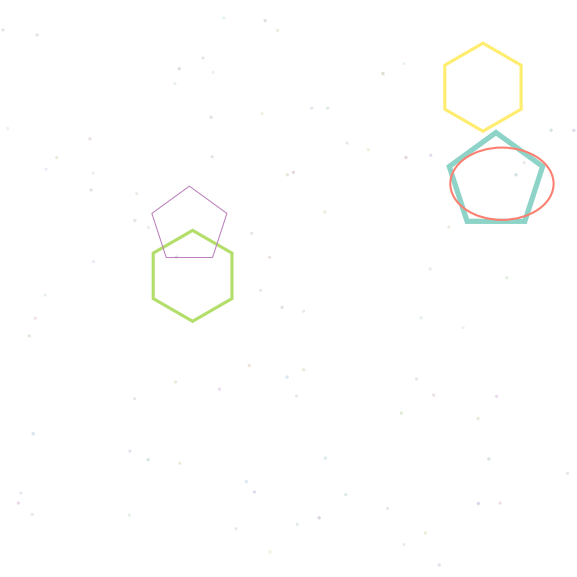[{"shape": "pentagon", "thickness": 2.5, "radius": 0.42, "center": [0.859, 0.685]}, {"shape": "oval", "thickness": 1, "radius": 0.45, "center": [0.869, 0.681]}, {"shape": "hexagon", "thickness": 1.5, "radius": 0.39, "center": [0.333, 0.521]}, {"shape": "pentagon", "thickness": 0.5, "radius": 0.34, "center": [0.328, 0.608]}, {"shape": "hexagon", "thickness": 1.5, "radius": 0.38, "center": [0.836, 0.848]}]